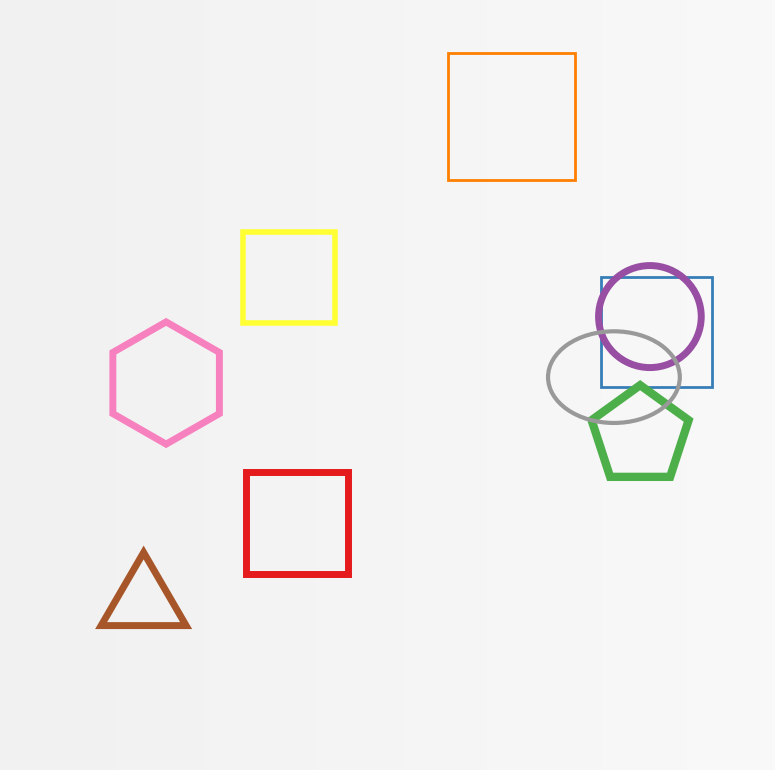[{"shape": "square", "thickness": 2.5, "radius": 0.33, "center": [0.383, 0.321]}, {"shape": "square", "thickness": 1, "radius": 0.36, "center": [0.847, 0.569]}, {"shape": "pentagon", "thickness": 3, "radius": 0.33, "center": [0.826, 0.434]}, {"shape": "circle", "thickness": 2.5, "radius": 0.33, "center": [0.839, 0.589]}, {"shape": "square", "thickness": 1, "radius": 0.41, "center": [0.66, 0.849]}, {"shape": "square", "thickness": 2, "radius": 0.3, "center": [0.372, 0.64]}, {"shape": "triangle", "thickness": 2.5, "radius": 0.32, "center": [0.185, 0.219]}, {"shape": "hexagon", "thickness": 2.5, "radius": 0.4, "center": [0.214, 0.503]}, {"shape": "oval", "thickness": 1.5, "radius": 0.43, "center": [0.792, 0.51]}]